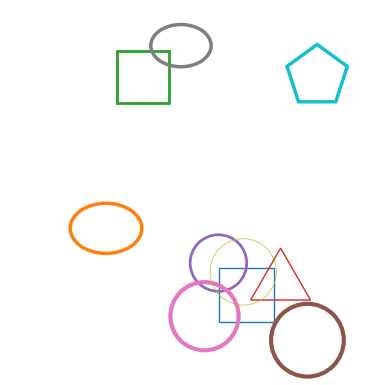[{"shape": "square", "thickness": 1, "radius": 0.35, "center": [0.64, 0.233]}, {"shape": "oval", "thickness": 2.5, "radius": 0.46, "center": [0.275, 0.407]}, {"shape": "square", "thickness": 2, "radius": 0.34, "center": [0.372, 0.801]}, {"shape": "triangle", "thickness": 1, "radius": 0.45, "center": [0.729, 0.266]}, {"shape": "circle", "thickness": 2, "radius": 0.37, "center": [0.567, 0.317]}, {"shape": "circle", "thickness": 3, "radius": 0.47, "center": [0.799, 0.116]}, {"shape": "circle", "thickness": 3, "radius": 0.44, "center": [0.531, 0.179]}, {"shape": "oval", "thickness": 2.5, "radius": 0.39, "center": [0.47, 0.881]}, {"shape": "circle", "thickness": 0.5, "radius": 0.43, "center": [0.632, 0.294]}, {"shape": "pentagon", "thickness": 2.5, "radius": 0.41, "center": [0.824, 0.802]}]